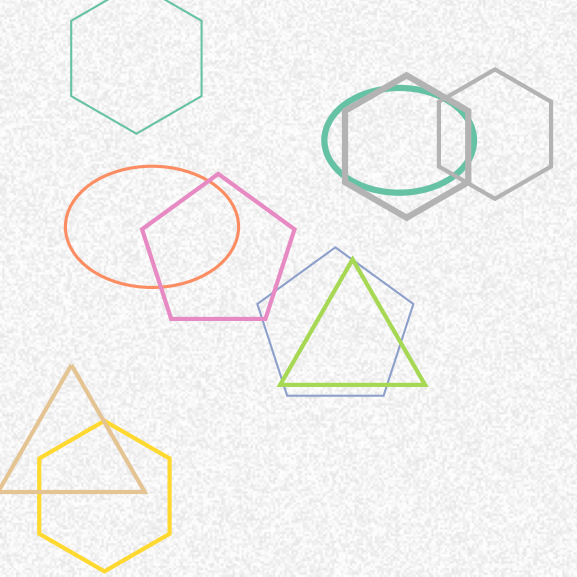[{"shape": "hexagon", "thickness": 1, "radius": 0.65, "center": [0.236, 0.898]}, {"shape": "oval", "thickness": 3, "radius": 0.65, "center": [0.691, 0.756]}, {"shape": "oval", "thickness": 1.5, "radius": 0.75, "center": [0.263, 0.606]}, {"shape": "pentagon", "thickness": 1, "radius": 0.71, "center": [0.581, 0.429]}, {"shape": "pentagon", "thickness": 2, "radius": 0.69, "center": [0.378, 0.559]}, {"shape": "triangle", "thickness": 2, "radius": 0.72, "center": [0.611, 0.405]}, {"shape": "hexagon", "thickness": 2, "radius": 0.65, "center": [0.181, 0.14]}, {"shape": "triangle", "thickness": 2, "radius": 0.73, "center": [0.124, 0.221]}, {"shape": "hexagon", "thickness": 3, "radius": 0.62, "center": [0.704, 0.745]}, {"shape": "hexagon", "thickness": 2, "radius": 0.56, "center": [0.857, 0.767]}]